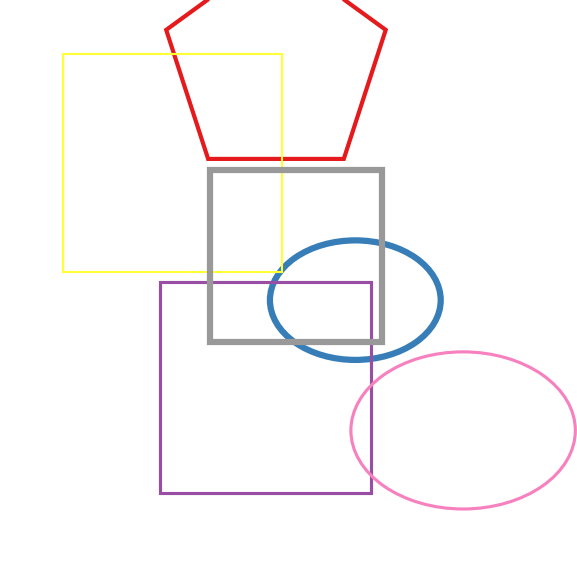[{"shape": "pentagon", "thickness": 2, "radius": 1.0, "center": [0.478, 0.886]}, {"shape": "oval", "thickness": 3, "radius": 0.74, "center": [0.615, 0.479]}, {"shape": "square", "thickness": 1.5, "radius": 0.91, "center": [0.46, 0.328]}, {"shape": "square", "thickness": 1, "radius": 0.94, "center": [0.299, 0.717]}, {"shape": "oval", "thickness": 1.5, "radius": 0.97, "center": [0.802, 0.254]}, {"shape": "square", "thickness": 3, "radius": 0.75, "center": [0.513, 0.556]}]